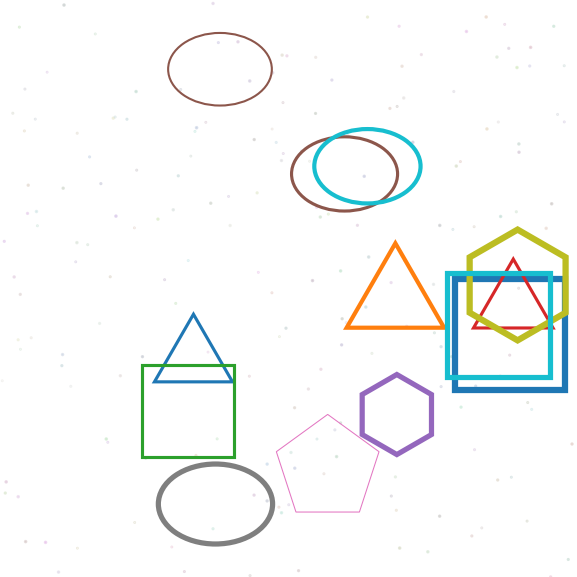[{"shape": "square", "thickness": 3, "radius": 0.48, "center": [0.883, 0.42]}, {"shape": "triangle", "thickness": 1.5, "radius": 0.39, "center": [0.335, 0.377]}, {"shape": "triangle", "thickness": 2, "radius": 0.49, "center": [0.685, 0.48]}, {"shape": "square", "thickness": 1.5, "radius": 0.4, "center": [0.326, 0.288]}, {"shape": "triangle", "thickness": 1.5, "radius": 0.4, "center": [0.889, 0.471]}, {"shape": "hexagon", "thickness": 2.5, "radius": 0.35, "center": [0.687, 0.281]}, {"shape": "oval", "thickness": 1.5, "radius": 0.46, "center": [0.597, 0.698]}, {"shape": "oval", "thickness": 1, "radius": 0.45, "center": [0.381, 0.879]}, {"shape": "pentagon", "thickness": 0.5, "radius": 0.47, "center": [0.567, 0.188]}, {"shape": "oval", "thickness": 2.5, "radius": 0.49, "center": [0.373, 0.126]}, {"shape": "hexagon", "thickness": 3, "radius": 0.48, "center": [0.896, 0.506]}, {"shape": "oval", "thickness": 2, "radius": 0.46, "center": [0.636, 0.711]}, {"shape": "square", "thickness": 2.5, "radius": 0.45, "center": [0.863, 0.436]}]